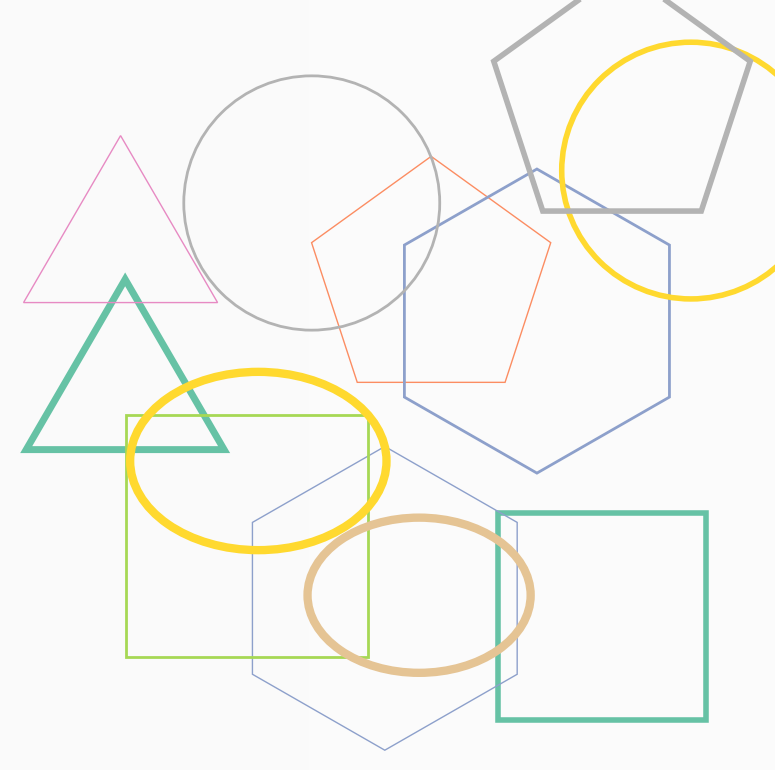[{"shape": "square", "thickness": 2, "radius": 0.67, "center": [0.777, 0.2]}, {"shape": "triangle", "thickness": 2.5, "radius": 0.74, "center": [0.161, 0.49]}, {"shape": "pentagon", "thickness": 0.5, "radius": 0.81, "center": [0.556, 0.635]}, {"shape": "hexagon", "thickness": 1, "radius": 0.99, "center": [0.693, 0.583]}, {"shape": "hexagon", "thickness": 0.5, "radius": 0.99, "center": [0.497, 0.223]}, {"shape": "triangle", "thickness": 0.5, "radius": 0.72, "center": [0.156, 0.679]}, {"shape": "square", "thickness": 1, "radius": 0.78, "center": [0.319, 0.304]}, {"shape": "circle", "thickness": 2, "radius": 0.83, "center": [0.891, 0.778]}, {"shape": "oval", "thickness": 3, "radius": 0.83, "center": [0.333, 0.401]}, {"shape": "oval", "thickness": 3, "radius": 0.72, "center": [0.541, 0.227]}, {"shape": "circle", "thickness": 1, "radius": 0.83, "center": [0.402, 0.736]}, {"shape": "pentagon", "thickness": 2, "radius": 0.87, "center": [0.803, 0.867]}]